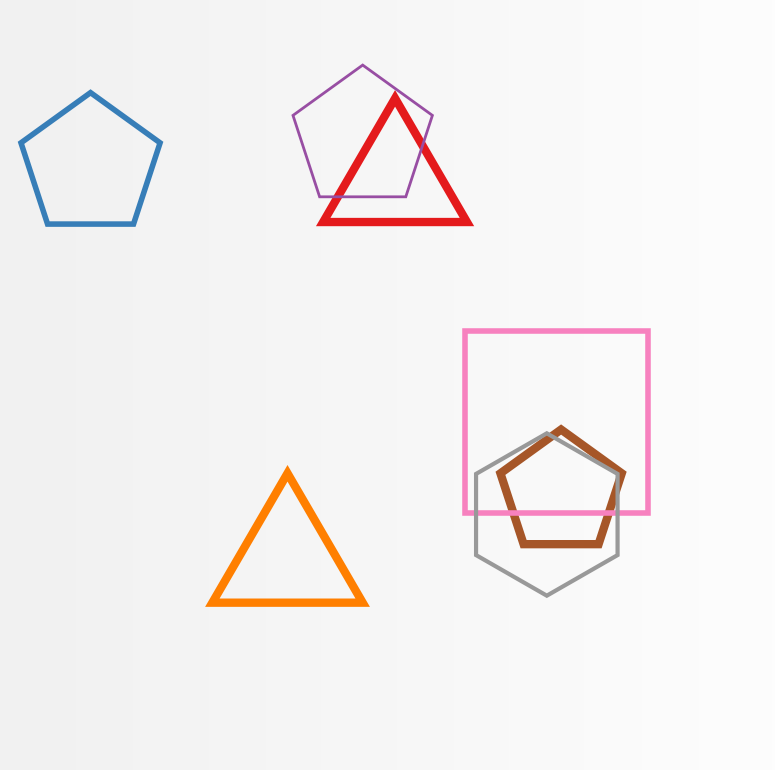[{"shape": "triangle", "thickness": 3, "radius": 0.54, "center": [0.51, 0.765]}, {"shape": "pentagon", "thickness": 2, "radius": 0.47, "center": [0.117, 0.785]}, {"shape": "pentagon", "thickness": 1, "radius": 0.47, "center": [0.468, 0.821]}, {"shape": "triangle", "thickness": 3, "radius": 0.56, "center": [0.371, 0.273]}, {"shape": "pentagon", "thickness": 3, "radius": 0.41, "center": [0.724, 0.36]}, {"shape": "square", "thickness": 2, "radius": 0.59, "center": [0.718, 0.452]}, {"shape": "hexagon", "thickness": 1.5, "radius": 0.53, "center": [0.706, 0.332]}]